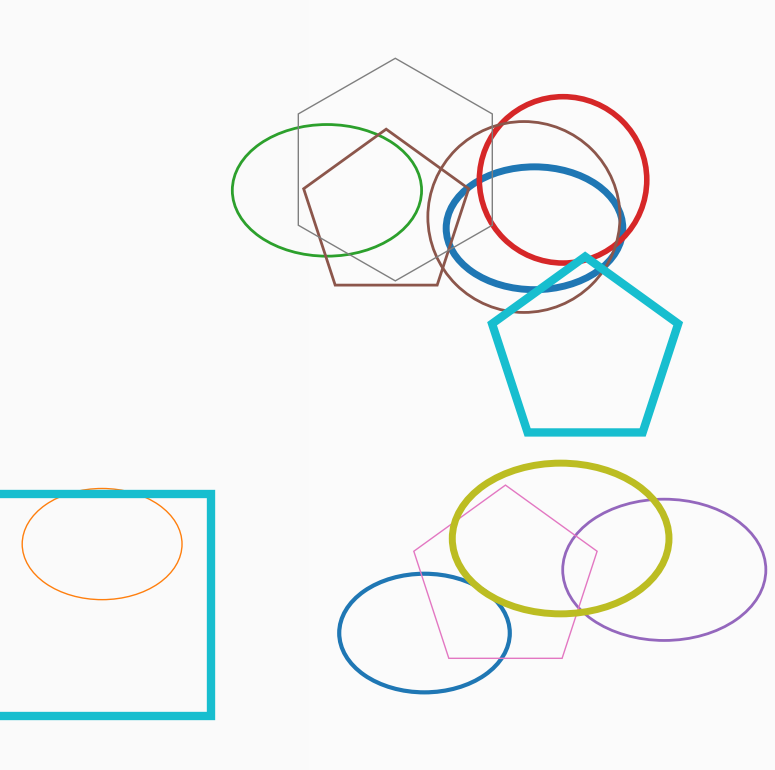[{"shape": "oval", "thickness": 1.5, "radius": 0.55, "center": [0.548, 0.178]}, {"shape": "oval", "thickness": 2.5, "radius": 0.57, "center": [0.69, 0.704]}, {"shape": "oval", "thickness": 0.5, "radius": 0.52, "center": [0.132, 0.293]}, {"shape": "oval", "thickness": 1, "radius": 0.61, "center": [0.422, 0.753]}, {"shape": "circle", "thickness": 2, "radius": 0.54, "center": [0.727, 0.766]}, {"shape": "oval", "thickness": 1, "radius": 0.66, "center": [0.857, 0.26]}, {"shape": "circle", "thickness": 1, "radius": 0.62, "center": [0.676, 0.718]}, {"shape": "pentagon", "thickness": 1, "radius": 0.56, "center": [0.498, 0.72]}, {"shape": "pentagon", "thickness": 0.5, "radius": 0.62, "center": [0.652, 0.246]}, {"shape": "hexagon", "thickness": 0.5, "radius": 0.72, "center": [0.51, 0.78]}, {"shape": "oval", "thickness": 2.5, "radius": 0.7, "center": [0.723, 0.301]}, {"shape": "pentagon", "thickness": 3, "radius": 0.63, "center": [0.755, 0.541]}, {"shape": "square", "thickness": 3, "radius": 0.72, "center": [0.129, 0.215]}]